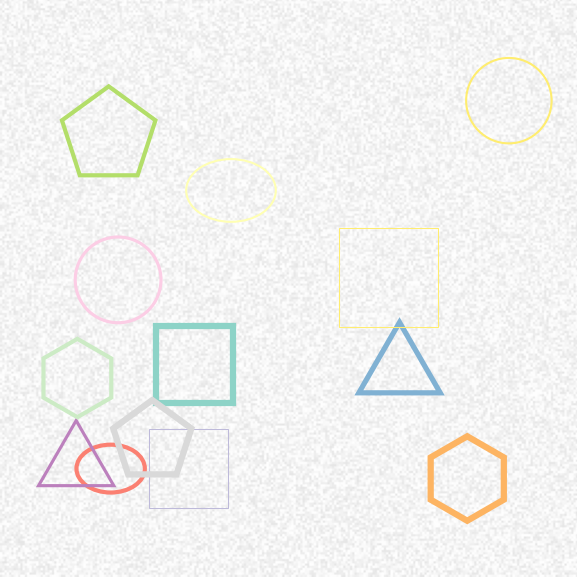[{"shape": "square", "thickness": 3, "radius": 0.33, "center": [0.336, 0.369]}, {"shape": "oval", "thickness": 1, "radius": 0.39, "center": [0.4, 0.669]}, {"shape": "square", "thickness": 0.5, "radius": 0.34, "center": [0.326, 0.188]}, {"shape": "oval", "thickness": 2, "radius": 0.3, "center": [0.192, 0.188]}, {"shape": "triangle", "thickness": 2.5, "radius": 0.41, "center": [0.692, 0.36]}, {"shape": "hexagon", "thickness": 3, "radius": 0.37, "center": [0.809, 0.171]}, {"shape": "pentagon", "thickness": 2, "radius": 0.43, "center": [0.188, 0.764]}, {"shape": "circle", "thickness": 1.5, "radius": 0.37, "center": [0.205, 0.515]}, {"shape": "pentagon", "thickness": 3, "radius": 0.36, "center": [0.264, 0.235]}, {"shape": "triangle", "thickness": 1.5, "radius": 0.38, "center": [0.132, 0.196]}, {"shape": "hexagon", "thickness": 2, "radius": 0.34, "center": [0.134, 0.345]}, {"shape": "circle", "thickness": 1, "radius": 0.37, "center": [0.881, 0.825]}, {"shape": "square", "thickness": 0.5, "radius": 0.43, "center": [0.673, 0.519]}]